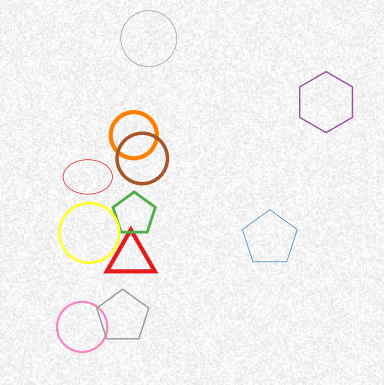[{"shape": "triangle", "thickness": 3, "radius": 0.36, "center": [0.34, 0.331]}, {"shape": "oval", "thickness": 0.5, "radius": 0.32, "center": [0.228, 0.54]}, {"shape": "pentagon", "thickness": 0.5, "radius": 0.37, "center": [0.701, 0.381]}, {"shape": "pentagon", "thickness": 2, "radius": 0.29, "center": [0.349, 0.444]}, {"shape": "hexagon", "thickness": 1, "radius": 0.4, "center": [0.847, 0.735]}, {"shape": "circle", "thickness": 3, "radius": 0.3, "center": [0.347, 0.649]}, {"shape": "circle", "thickness": 2, "radius": 0.39, "center": [0.232, 0.395]}, {"shape": "circle", "thickness": 2.5, "radius": 0.33, "center": [0.369, 0.588]}, {"shape": "circle", "thickness": 1.5, "radius": 0.33, "center": [0.213, 0.151]}, {"shape": "pentagon", "thickness": 1, "radius": 0.36, "center": [0.319, 0.178]}, {"shape": "circle", "thickness": 0.5, "radius": 0.36, "center": [0.386, 0.899]}]